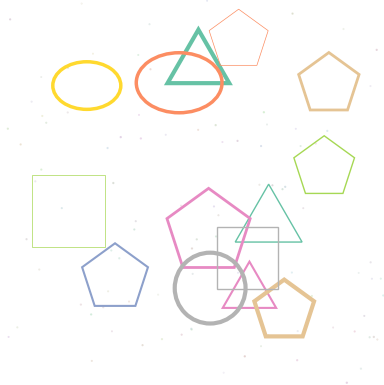[{"shape": "triangle", "thickness": 3, "radius": 0.46, "center": [0.515, 0.83]}, {"shape": "triangle", "thickness": 1, "radius": 0.5, "center": [0.698, 0.421]}, {"shape": "oval", "thickness": 2.5, "radius": 0.56, "center": [0.465, 0.785]}, {"shape": "pentagon", "thickness": 0.5, "radius": 0.4, "center": [0.62, 0.895]}, {"shape": "pentagon", "thickness": 1.5, "radius": 0.45, "center": [0.299, 0.278]}, {"shape": "pentagon", "thickness": 2, "radius": 0.57, "center": [0.542, 0.397]}, {"shape": "triangle", "thickness": 1.5, "radius": 0.4, "center": [0.648, 0.24]}, {"shape": "pentagon", "thickness": 1, "radius": 0.41, "center": [0.842, 0.565]}, {"shape": "square", "thickness": 0.5, "radius": 0.47, "center": [0.177, 0.452]}, {"shape": "oval", "thickness": 2.5, "radius": 0.44, "center": [0.225, 0.778]}, {"shape": "pentagon", "thickness": 3, "radius": 0.41, "center": [0.738, 0.192]}, {"shape": "pentagon", "thickness": 2, "radius": 0.41, "center": [0.854, 0.781]}, {"shape": "square", "thickness": 1, "radius": 0.4, "center": [0.643, 0.329]}, {"shape": "circle", "thickness": 3, "radius": 0.46, "center": [0.546, 0.252]}]